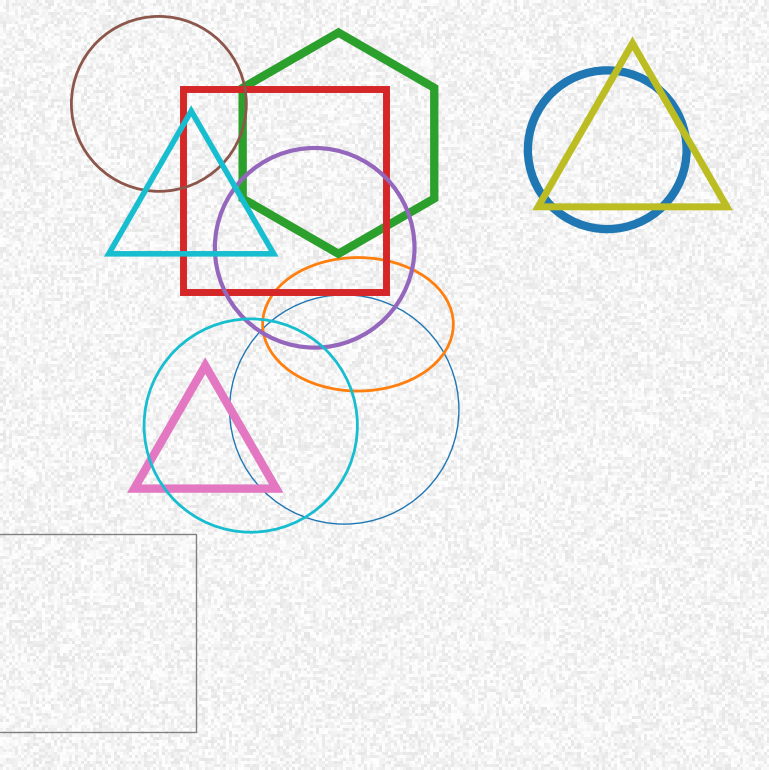[{"shape": "circle", "thickness": 3, "radius": 0.52, "center": [0.789, 0.806]}, {"shape": "circle", "thickness": 0.5, "radius": 0.74, "center": [0.447, 0.468]}, {"shape": "oval", "thickness": 1, "radius": 0.62, "center": [0.465, 0.579]}, {"shape": "hexagon", "thickness": 3, "radius": 0.72, "center": [0.44, 0.814]}, {"shape": "square", "thickness": 2.5, "radius": 0.66, "center": [0.37, 0.752]}, {"shape": "circle", "thickness": 1.5, "radius": 0.65, "center": [0.409, 0.678]}, {"shape": "circle", "thickness": 1, "radius": 0.57, "center": [0.206, 0.865]}, {"shape": "triangle", "thickness": 3, "radius": 0.53, "center": [0.267, 0.419]}, {"shape": "square", "thickness": 0.5, "radius": 0.64, "center": [0.126, 0.178]}, {"shape": "triangle", "thickness": 2.5, "radius": 0.71, "center": [0.821, 0.802]}, {"shape": "circle", "thickness": 1, "radius": 0.69, "center": [0.326, 0.447]}, {"shape": "triangle", "thickness": 2, "radius": 0.62, "center": [0.248, 0.732]}]